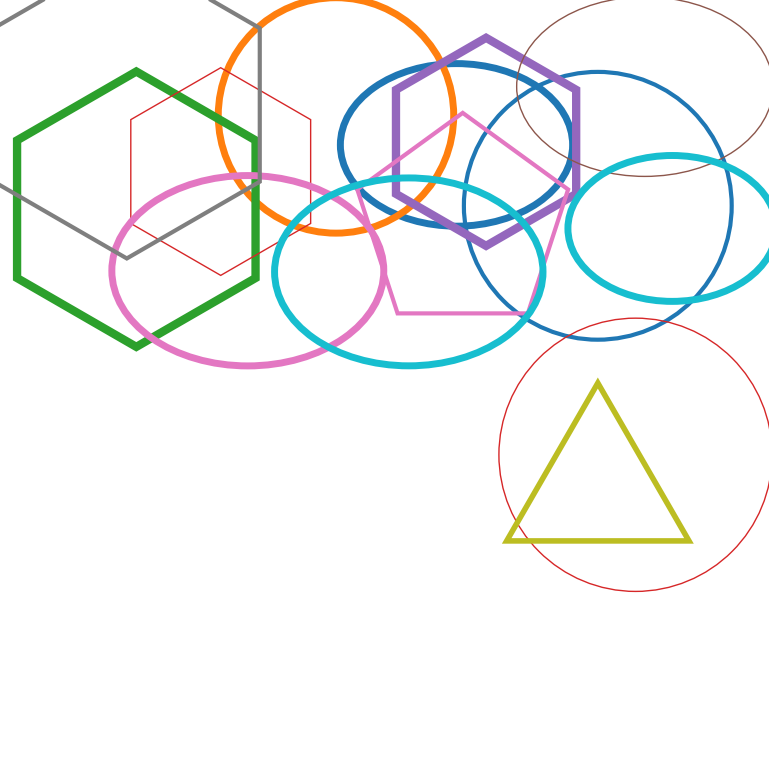[{"shape": "oval", "thickness": 2.5, "radius": 0.75, "center": [0.593, 0.812]}, {"shape": "circle", "thickness": 1.5, "radius": 0.87, "center": [0.776, 0.733]}, {"shape": "circle", "thickness": 2.5, "radius": 0.76, "center": [0.436, 0.85]}, {"shape": "hexagon", "thickness": 3, "radius": 0.89, "center": [0.177, 0.728]}, {"shape": "circle", "thickness": 0.5, "radius": 0.89, "center": [0.825, 0.409]}, {"shape": "hexagon", "thickness": 0.5, "radius": 0.67, "center": [0.287, 0.777]}, {"shape": "hexagon", "thickness": 3, "radius": 0.68, "center": [0.631, 0.816]}, {"shape": "oval", "thickness": 0.5, "radius": 0.83, "center": [0.837, 0.887]}, {"shape": "pentagon", "thickness": 1.5, "radius": 0.72, "center": [0.601, 0.709]}, {"shape": "oval", "thickness": 2.5, "radius": 0.88, "center": [0.322, 0.648]}, {"shape": "hexagon", "thickness": 1.5, "radius": 1.0, "center": [0.165, 0.864]}, {"shape": "triangle", "thickness": 2, "radius": 0.68, "center": [0.776, 0.366]}, {"shape": "oval", "thickness": 2.5, "radius": 0.87, "center": [0.531, 0.647]}, {"shape": "oval", "thickness": 2.5, "radius": 0.68, "center": [0.873, 0.703]}]